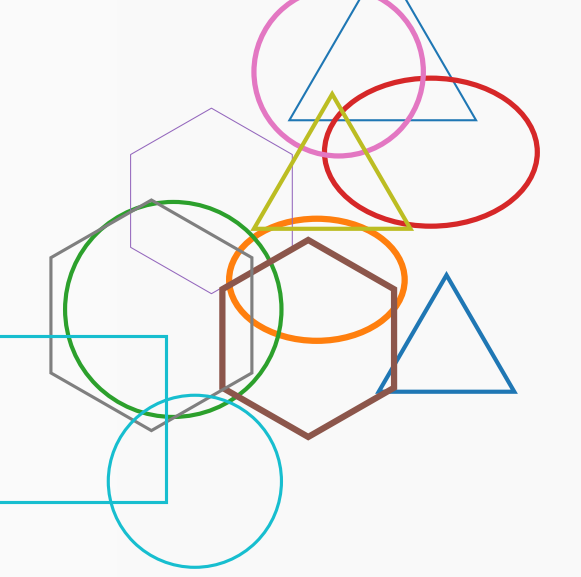[{"shape": "triangle", "thickness": 1, "radius": 0.93, "center": [0.658, 0.884]}, {"shape": "triangle", "thickness": 2, "radius": 0.67, "center": [0.768, 0.388]}, {"shape": "oval", "thickness": 3, "radius": 0.75, "center": [0.545, 0.515]}, {"shape": "circle", "thickness": 2, "radius": 0.93, "center": [0.298, 0.463]}, {"shape": "oval", "thickness": 2.5, "radius": 0.92, "center": [0.741, 0.736]}, {"shape": "hexagon", "thickness": 0.5, "radius": 0.8, "center": [0.364, 0.651]}, {"shape": "hexagon", "thickness": 3, "radius": 0.85, "center": [0.53, 0.413]}, {"shape": "circle", "thickness": 2.5, "radius": 0.73, "center": [0.583, 0.875]}, {"shape": "hexagon", "thickness": 1.5, "radius": 1.0, "center": [0.26, 0.453]}, {"shape": "triangle", "thickness": 2, "radius": 0.78, "center": [0.572, 0.681]}, {"shape": "square", "thickness": 1.5, "radius": 0.72, "center": [0.142, 0.273]}, {"shape": "circle", "thickness": 1.5, "radius": 0.74, "center": [0.335, 0.166]}]